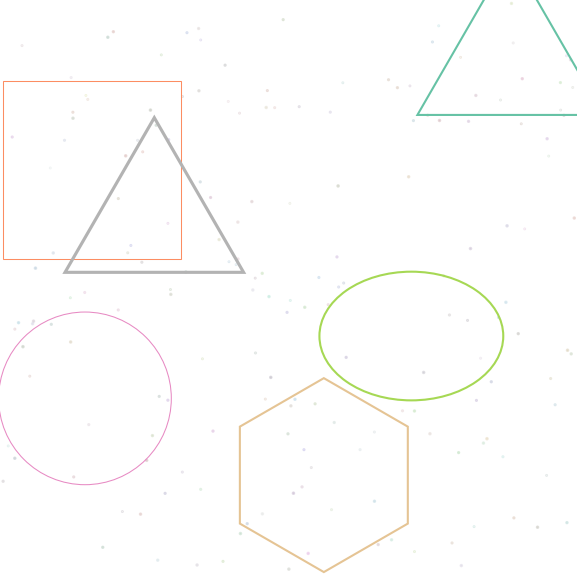[{"shape": "triangle", "thickness": 1, "radius": 0.93, "center": [0.884, 0.893]}, {"shape": "square", "thickness": 0.5, "radius": 0.77, "center": [0.159, 0.705]}, {"shape": "circle", "thickness": 0.5, "radius": 0.75, "center": [0.147, 0.309]}, {"shape": "oval", "thickness": 1, "radius": 0.8, "center": [0.712, 0.417]}, {"shape": "hexagon", "thickness": 1, "radius": 0.84, "center": [0.561, 0.176]}, {"shape": "triangle", "thickness": 1.5, "radius": 0.89, "center": [0.267, 0.617]}]